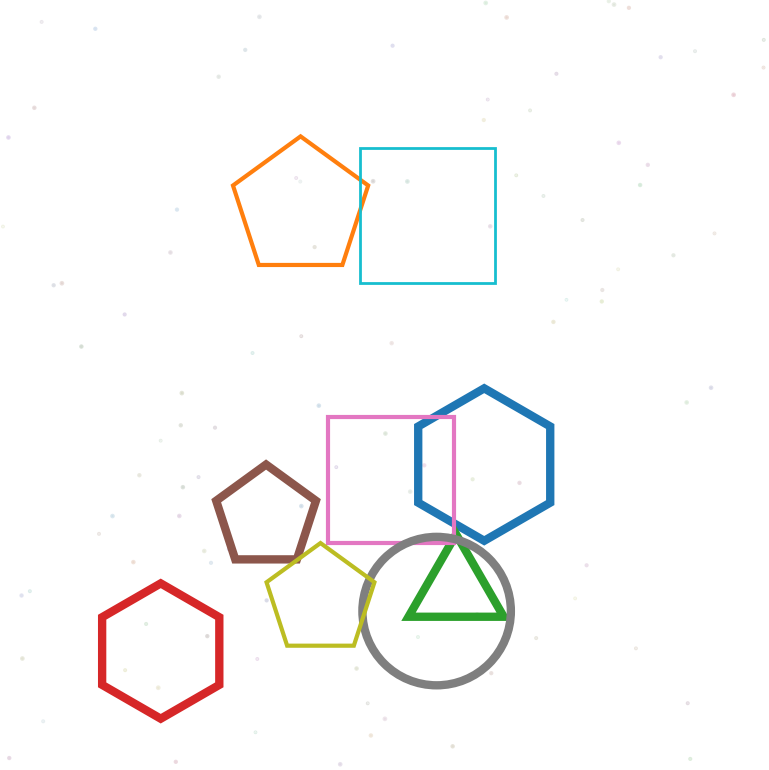[{"shape": "hexagon", "thickness": 3, "radius": 0.49, "center": [0.629, 0.397]}, {"shape": "pentagon", "thickness": 1.5, "radius": 0.46, "center": [0.39, 0.731]}, {"shape": "triangle", "thickness": 3, "radius": 0.36, "center": [0.592, 0.235]}, {"shape": "hexagon", "thickness": 3, "radius": 0.44, "center": [0.209, 0.155]}, {"shape": "pentagon", "thickness": 3, "radius": 0.34, "center": [0.346, 0.329]}, {"shape": "square", "thickness": 1.5, "radius": 0.41, "center": [0.507, 0.376]}, {"shape": "circle", "thickness": 3, "radius": 0.48, "center": [0.567, 0.206]}, {"shape": "pentagon", "thickness": 1.5, "radius": 0.37, "center": [0.416, 0.221]}, {"shape": "square", "thickness": 1, "radius": 0.44, "center": [0.555, 0.72]}]